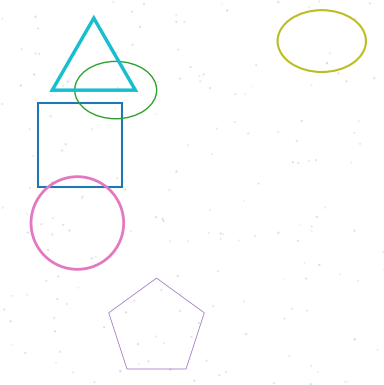[{"shape": "square", "thickness": 1.5, "radius": 0.55, "center": [0.208, 0.623]}, {"shape": "oval", "thickness": 1, "radius": 0.53, "center": [0.301, 0.766]}, {"shape": "pentagon", "thickness": 0.5, "radius": 0.65, "center": [0.407, 0.147]}, {"shape": "circle", "thickness": 2, "radius": 0.6, "center": [0.201, 0.421]}, {"shape": "oval", "thickness": 1.5, "radius": 0.57, "center": [0.836, 0.893]}, {"shape": "triangle", "thickness": 2.5, "radius": 0.62, "center": [0.244, 0.828]}]